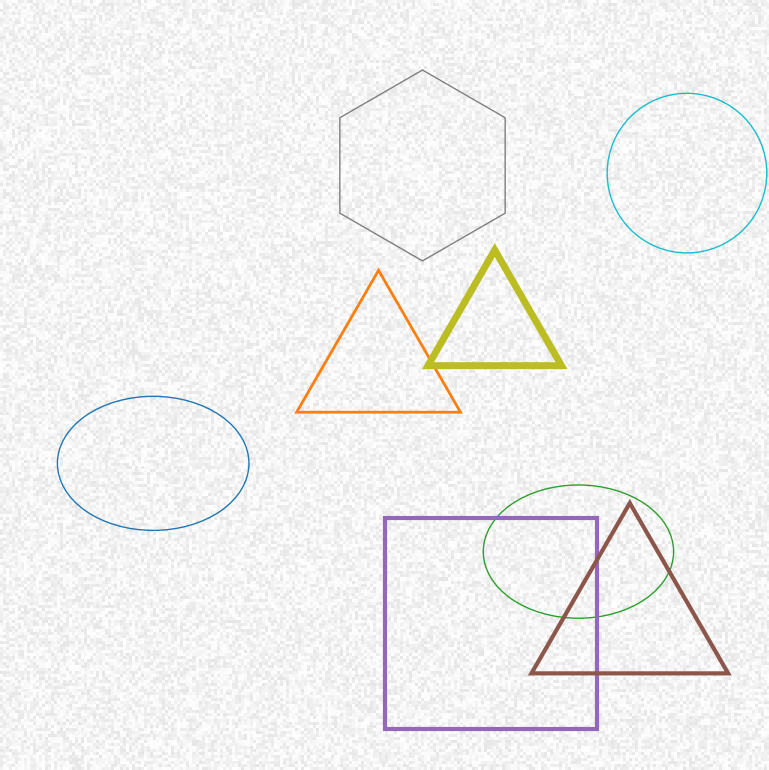[{"shape": "oval", "thickness": 0.5, "radius": 0.62, "center": [0.199, 0.398]}, {"shape": "triangle", "thickness": 1, "radius": 0.61, "center": [0.492, 0.526]}, {"shape": "oval", "thickness": 0.5, "radius": 0.62, "center": [0.751, 0.284]}, {"shape": "square", "thickness": 1.5, "radius": 0.69, "center": [0.638, 0.19]}, {"shape": "triangle", "thickness": 1.5, "radius": 0.74, "center": [0.818, 0.199]}, {"shape": "hexagon", "thickness": 0.5, "radius": 0.62, "center": [0.549, 0.785]}, {"shape": "triangle", "thickness": 2.5, "radius": 0.5, "center": [0.643, 0.575]}, {"shape": "circle", "thickness": 0.5, "radius": 0.52, "center": [0.892, 0.775]}]